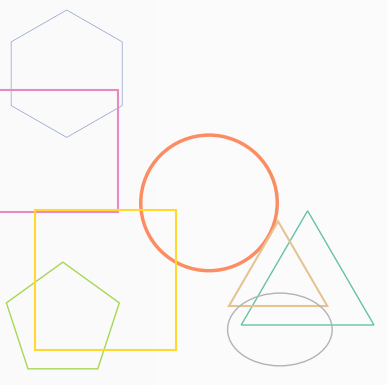[{"shape": "triangle", "thickness": 1, "radius": 0.99, "center": [0.794, 0.255]}, {"shape": "circle", "thickness": 2.5, "radius": 0.88, "center": [0.539, 0.473]}, {"shape": "hexagon", "thickness": 0.5, "radius": 0.83, "center": [0.172, 0.809]}, {"shape": "square", "thickness": 1.5, "radius": 0.79, "center": [0.145, 0.607]}, {"shape": "pentagon", "thickness": 1, "radius": 0.77, "center": [0.162, 0.166]}, {"shape": "square", "thickness": 1.5, "radius": 0.91, "center": [0.272, 0.274]}, {"shape": "triangle", "thickness": 1.5, "radius": 0.73, "center": [0.718, 0.278]}, {"shape": "oval", "thickness": 1, "radius": 0.67, "center": [0.722, 0.144]}]